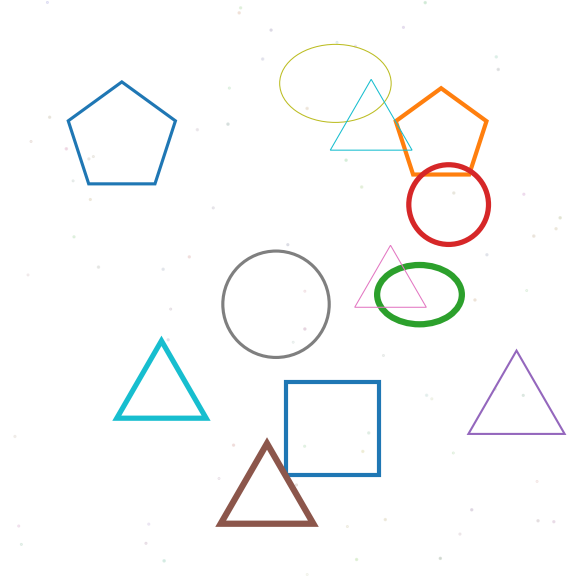[{"shape": "pentagon", "thickness": 1.5, "radius": 0.49, "center": [0.211, 0.76]}, {"shape": "square", "thickness": 2, "radius": 0.4, "center": [0.576, 0.256]}, {"shape": "pentagon", "thickness": 2, "radius": 0.41, "center": [0.764, 0.764]}, {"shape": "oval", "thickness": 3, "radius": 0.37, "center": [0.726, 0.489]}, {"shape": "circle", "thickness": 2.5, "radius": 0.35, "center": [0.777, 0.645]}, {"shape": "triangle", "thickness": 1, "radius": 0.48, "center": [0.894, 0.296]}, {"shape": "triangle", "thickness": 3, "radius": 0.46, "center": [0.462, 0.139]}, {"shape": "triangle", "thickness": 0.5, "radius": 0.36, "center": [0.676, 0.503]}, {"shape": "circle", "thickness": 1.5, "radius": 0.46, "center": [0.478, 0.472]}, {"shape": "oval", "thickness": 0.5, "radius": 0.48, "center": [0.581, 0.855]}, {"shape": "triangle", "thickness": 2.5, "radius": 0.45, "center": [0.28, 0.32]}, {"shape": "triangle", "thickness": 0.5, "radius": 0.41, "center": [0.643, 0.78]}]